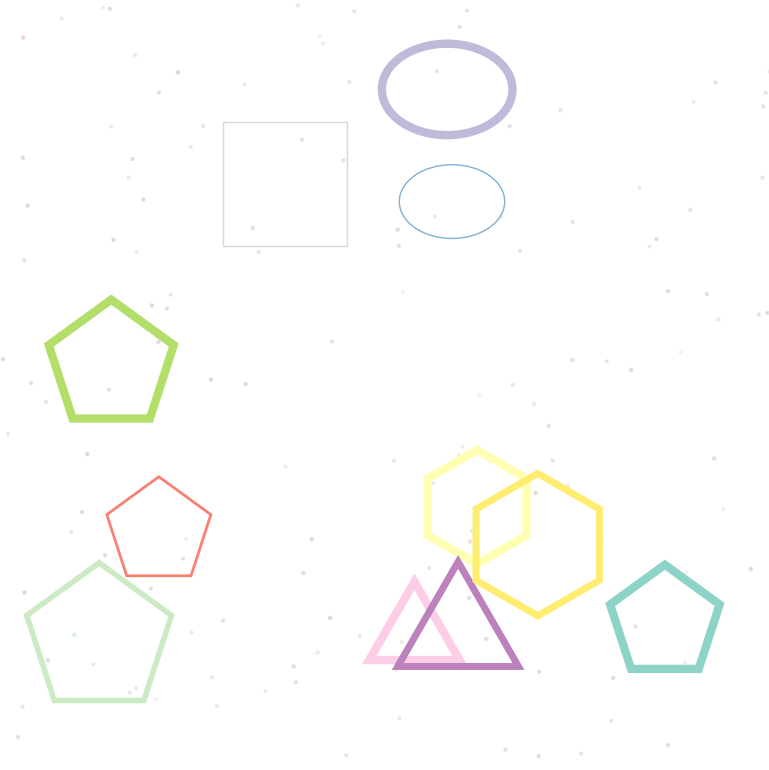[{"shape": "pentagon", "thickness": 3, "radius": 0.37, "center": [0.863, 0.192]}, {"shape": "hexagon", "thickness": 3, "radius": 0.37, "center": [0.62, 0.342]}, {"shape": "oval", "thickness": 3, "radius": 0.42, "center": [0.581, 0.884]}, {"shape": "pentagon", "thickness": 1, "radius": 0.36, "center": [0.206, 0.31]}, {"shape": "oval", "thickness": 0.5, "radius": 0.34, "center": [0.587, 0.738]}, {"shape": "pentagon", "thickness": 3, "radius": 0.43, "center": [0.144, 0.526]}, {"shape": "triangle", "thickness": 3, "radius": 0.34, "center": [0.538, 0.177]}, {"shape": "square", "thickness": 0.5, "radius": 0.4, "center": [0.37, 0.761]}, {"shape": "triangle", "thickness": 2.5, "radius": 0.45, "center": [0.595, 0.18]}, {"shape": "pentagon", "thickness": 2, "radius": 0.49, "center": [0.129, 0.17]}, {"shape": "hexagon", "thickness": 2.5, "radius": 0.46, "center": [0.698, 0.293]}]